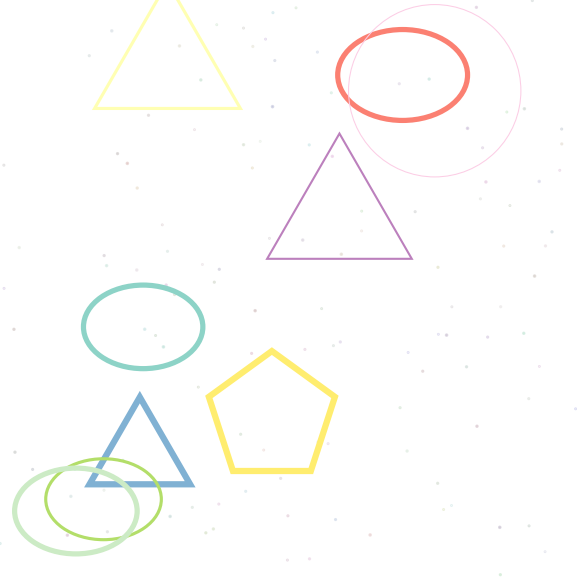[{"shape": "oval", "thickness": 2.5, "radius": 0.52, "center": [0.248, 0.433]}, {"shape": "triangle", "thickness": 1.5, "radius": 0.73, "center": [0.29, 0.884]}, {"shape": "oval", "thickness": 2.5, "radius": 0.56, "center": [0.697, 0.869]}, {"shape": "triangle", "thickness": 3, "radius": 0.5, "center": [0.242, 0.211]}, {"shape": "oval", "thickness": 1.5, "radius": 0.5, "center": [0.179, 0.135]}, {"shape": "circle", "thickness": 0.5, "radius": 0.75, "center": [0.753, 0.842]}, {"shape": "triangle", "thickness": 1, "radius": 0.72, "center": [0.588, 0.623]}, {"shape": "oval", "thickness": 2.5, "radius": 0.53, "center": [0.131, 0.114]}, {"shape": "pentagon", "thickness": 3, "radius": 0.57, "center": [0.471, 0.276]}]